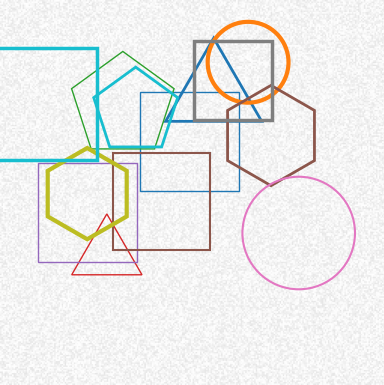[{"shape": "square", "thickness": 1, "radius": 0.64, "center": [0.493, 0.632]}, {"shape": "triangle", "thickness": 2, "radius": 0.72, "center": [0.555, 0.757]}, {"shape": "circle", "thickness": 3, "radius": 0.52, "center": [0.644, 0.838]}, {"shape": "pentagon", "thickness": 1, "radius": 0.7, "center": [0.319, 0.726]}, {"shape": "triangle", "thickness": 1, "radius": 0.53, "center": [0.277, 0.339]}, {"shape": "square", "thickness": 1, "radius": 0.64, "center": [0.227, 0.448]}, {"shape": "hexagon", "thickness": 2, "radius": 0.65, "center": [0.704, 0.648]}, {"shape": "square", "thickness": 1.5, "radius": 0.63, "center": [0.419, 0.476]}, {"shape": "circle", "thickness": 1.5, "radius": 0.73, "center": [0.776, 0.395]}, {"shape": "square", "thickness": 2.5, "radius": 0.51, "center": [0.605, 0.791]}, {"shape": "hexagon", "thickness": 3, "radius": 0.59, "center": [0.227, 0.497]}, {"shape": "square", "thickness": 2.5, "radius": 0.72, "center": [0.107, 0.729]}, {"shape": "pentagon", "thickness": 2, "radius": 0.57, "center": [0.352, 0.711]}]